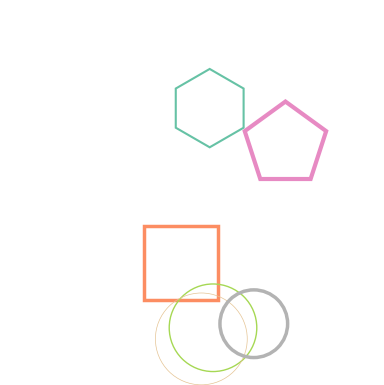[{"shape": "hexagon", "thickness": 1.5, "radius": 0.51, "center": [0.545, 0.719]}, {"shape": "square", "thickness": 2.5, "radius": 0.48, "center": [0.47, 0.317]}, {"shape": "pentagon", "thickness": 3, "radius": 0.56, "center": [0.741, 0.625]}, {"shape": "circle", "thickness": 1, "radius": 0.57, "center": [0.553, 0.149]}, {"shape": "circle", "thickness": 0.5, "radius": 0.6, "center": [0.523, 0.12]}, {"shape": "circle", "thickness": 2.5, "radius": 0.44, "center": [0.659, 0.159]}]